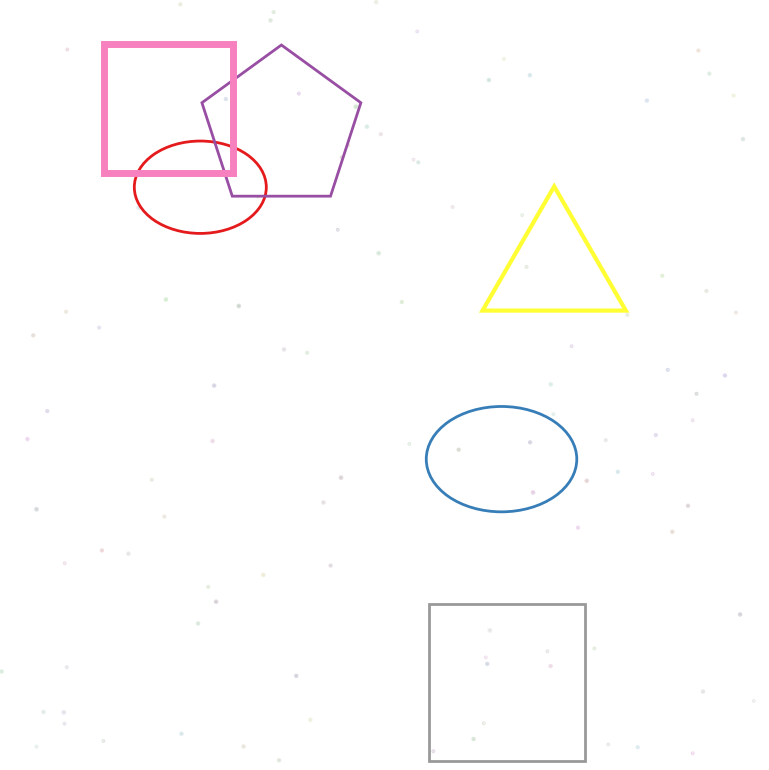[{"shape": "oval", "thickness": 1, "radius": 0.43, "center": [0.26, 0.757]}, {"shape": "oval", "thickness": 1, "radius": 0.49, "center": [0.651, 0.404]}, {"shape": "pentagon", "thickness": 1, "radius": 0.54, "center": [0.365, 0.833]}, {"shape": "triangle", "thickness": 1.5, "radius": 0.54, "center": [0.72, 0.65]}, {"shape": "square", "thickness": 2.5, "radius": 0.42, "center": [0.219, 0.859]}, {"shape": "square", "thickness": 1, "radius": 0.51, "center": [0.658, 0.113]}]